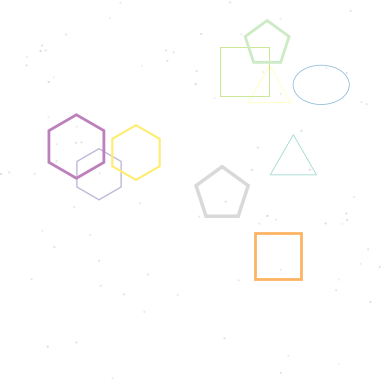[{"shape": "triangle", "thickness": 0.5, "radius": 0.35, "center": [0.762, 0.581]}, {"shape": "triangle", "thickness": 0.5, "radius": 0.32, "center": [0.7, 0.765]}, {"shape": "hexagon", "thickness": 1, "radius": 0.33, "center": [0.257, 0.547]}, {"shape": "oval", "thickness": 0.5, "radius": 0.37, "center": [0.834, 0.78]}, {"shape": "square", "thickness": 2, "radius": 0.3, "center": [0.722, 0.335]}, {"shape": "square", "thickness": 0.5, "radius": 0.32, "center": [0.636, 0.815]}, {"shape": "pentagon", "thickness": 2.5, "radius": 0.36, "center": [0.577, 0.496]}, {"shape": "hexagon", "thickness": 2, "radius": 0.41, "center": [0.198, 0.619]}, {"shape": "pentagon", "thickness": 2, "radius": 0.3, "center": [0.694, 0.887]}, {"shape": "hexagon", "thickness": 1.5, "radius": 0.36, "center": [0.353, 0.604]}]